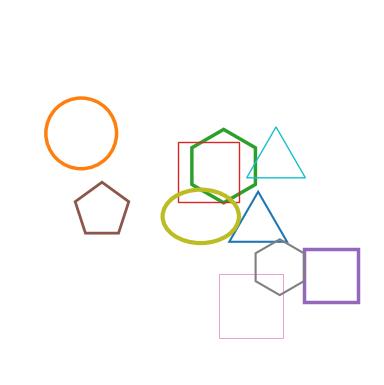[{"shape": "triangle", "thickness": 1.5, "radius": 0.43, "center": [0.671, 0.415]}, {"shape": "circle", "thickness": 2.5, "radius": 0.46, "center": [0.211, 0.654]}, {"shape": "hexagon", "thickness": 2.5, "radius": 0.48, "center": [0.581, 0.569]}, {"shape": "square", "thickness": 1, "radius": 0.39, "center": [0.542, 0.553]}, {"shape": "square", "thickness": 2.5, "radius": 0.34, "center": [0.86, 0.284]}, {"shape": "pentagon", "thickness": 2, "radius": 0.37, "center": [0.265, 0.454]}, {"shape": "square", "thickness": 0.5, "radius": 0.41, "center": [0.651, 0.205]}, {"shape": "hexagon", "thickness": 1.5, "radius": 0.36, "center": [0.727, 0.306]}, {"shape": "oval", "thickness": 3, "radius": 0.5, "center": [0.521, 0.438]}, {"shape": "triangle", "thickness": 1, "radius": 0.44, "center": [0.717, 0.582]}]